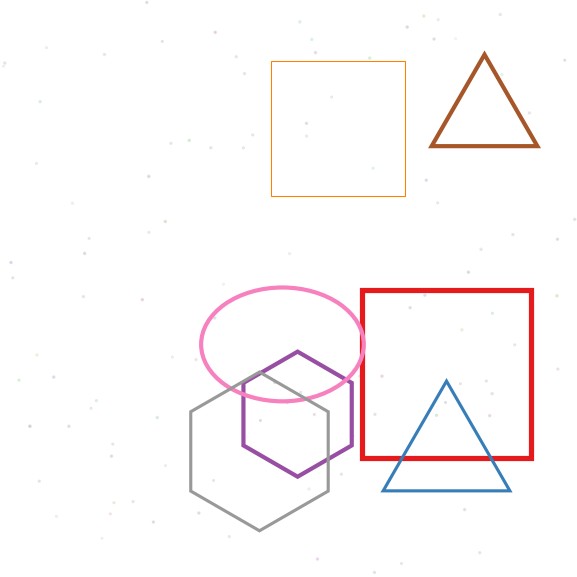[{"shape": "square", "thickness": 2.5, "radius": 0.73, "center": [0.773, 0.351]}, {"shape": "triangle", "thickness": 1.5, "radius": 0.63, "center": [0.773, 0.213]}, {"shape": "hexagon", "thickness": 2, "radius": 0.54, "center": [0.515, 0.282]}, {"shape": "square", "thickness": 0.5, "radius": 0.58, "center": [0.585, 0.777]}, {"shape": "triangle", "thickness": 2, "radius": 0.53, "center": [0.839, 0.799]}, {"shape": "oval", "thickness": 2, "radius": 0.7, "center": [0.489, 0.403]}, {"shape": "hexagon", "thickness": 1.5, "radius": 0.69, "center": [0.449, 0.217]}]